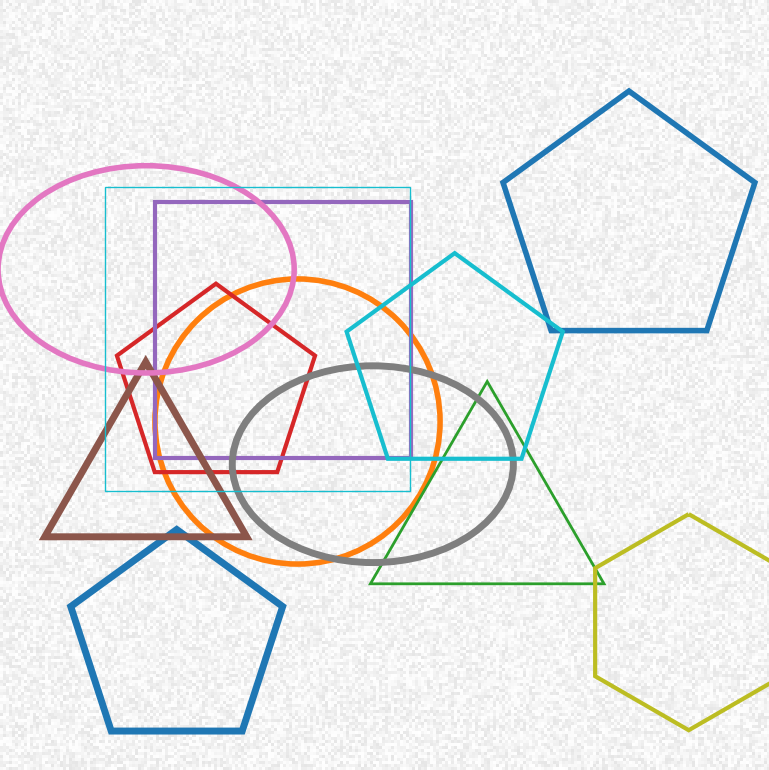[{"shape": "pentagon", "thickness": 2, "radius": 0.86, "center": [0.817, 0.71]}, {"shape": "pentagon", "thickness": 2.5, "radius": 0.72, "center": [0.23, 0.168]}, {"shape": "circle", "thickness": 2, "radius": 0.93, "center": [0.386, 0.453]}, {"shape": "triangle", "thickness": 1, "radius": 0.88, "center": [0.633, 0.329]}, {"shape": "pentagon", "thickness": 1.5, "radius": 0.68, "center": [0.28, 0.496]}, {"shape": "square", "thickness": 1.5, "radius": 0.83, "center": [0.368, 0.572]}, {"shape": "triangle", "thickness": 2.5, "radius": 0.76, "center": [0.189, 0.379]}, {"shape": "oval", "thickness": 2, "radius": 0.96, "center": [0.19, 0.65]}, {"shape": "oval", "thickness": 2.5, "radius": 0.91, "center": [0.484, 0.397]}, {"shape": "hexagon", "thickness": 1.5, "radius": 0.7, "center": [0.894, 0.192]}, {"shape": "square", "thickness": 0.5, "radius": 0.99, "center": [0.334, 0.56]}, {"shape": "pentagon", "thickness": 1.5, "radius": 0.74, "center": [0.591, 0.524]}]